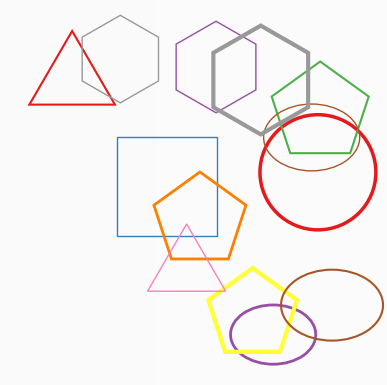[{"shape": "circle", "thickness": 2.5, "radius": 0.75, "center": [0.82, 0.553]}, {"shape": "triangle", "thickness": 1.5, "radius": 0.64, "center": [0.186, 0.792]}, {"shape": "square", "thickness": 1, "radius": 0.64, "center": [0.432, 0.515]}, {"shape": "pentagon", "thickness": 1.5, "radius": 0.66, "center": [0.826, 0.709]}, {"shape": "hexagon", "thickness": 1, "radius": 0.59, "center": [0.557, 0.826]}, {"shape": "oval", "thickness": 2, "radius": 0.55, "center": [0.705, 0.131]}, {"shape": "pentagon", "thickness": 2, "radius": 0.62, "center": [0.516, 0.428]}, {"shape": "pentagon", "thickness": 3, "radius": 0.6, "center": [0.652, 0.183]}, {"shape": "oval", "thickness": 1.5, "radius": 0.66, "center": [0.857, 0.207]}, {"shape": "oval", "thickness": 1, "radius": 0.62, "center": [0.804, 0.643]}, {"shape": "triangle", "thickness": 1, "radius": 0.58, "center": [0.482, 0.302]}, {"shape": "hexagon", "thickness": 3, "radius": 0.71, "center": [0.673, 0.792]}, {"shape": "hexagon", "thickness": 1, "radius": 0.57, "center": [0.311, 0.847]}]